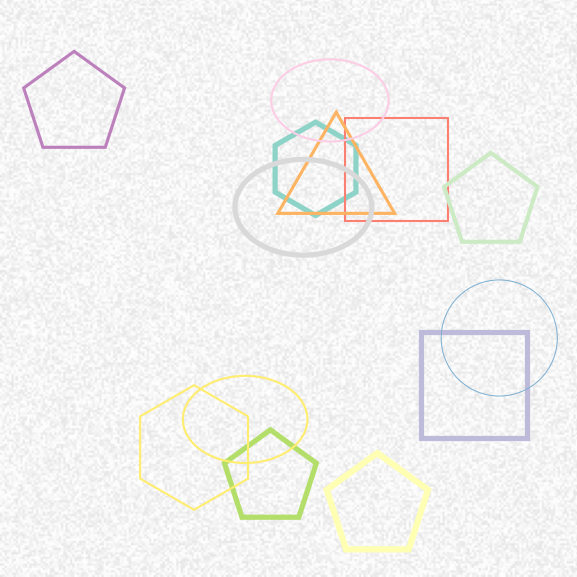[{"shape": "hexagon", "thickness": 2.5, "radius": 0.4, "center": [0.546, 0.707]}, {"shape": "pentagon", "thickness": 3, "radius": 0.46, "center": [0.653, 0.122]}, {"shape": "square", "thickness": 2.5, "radius": 0.46, "center": [0.821, 0.333]}, {"shape": "square", "thickness": 1, "radius": 0.45, "center": [0.687, 0.706]}, {"shape": "circle", "thickness": 0.5, "radius": 0.5, "center": [0.865, 0.414]}, {"shape": "triangle", "thickness": 1.5, "radius": 0.58, "center": [0.582, 0.688]}, {"shape": "pentagon", "thickness": 2.5, "radius": 0.42, "center": [0.468, 0.171]}, {"shape": "oval", "thickness": 1, "radius": 0.51, "center": [0.571, 0.825]}, {"shape": "oval", "thickness": 2.5, "radius": 0.59, "center": [0.525, 0.64]}, {"shape": "pentagon", "thickness": 1.5, "radius": 0.46, "center": [0.128, 0.818]}, {"shape": "pentagon", "thickness": 2, "radius": 0.43, "center": [0.85, 0.649]}, {"shape": "oval", "thickness": 1, "radius": 0.54, "center": [0.425, 0.273]}, {"shape": "hexagon", "thickness": 1, "radius": 0.54, "center": [0.336, 0.224]}]